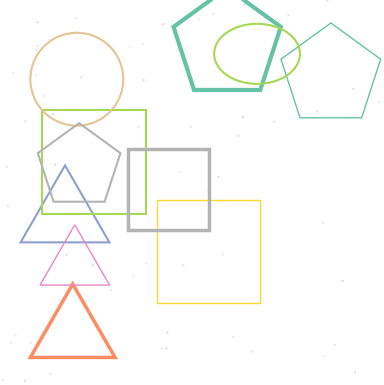[{"shape": "pentagon", "thickness": 3, "radius": 0.73, "center": [0.59, 0.885]}, {"shape": "pentagon", "thickness": 1, "radius": 0.68, "center": [0.859, 0.804]}, {"shape": "triangle", "thickness": 2.5, "radius": 0.64, "center": [0.189, 0.135]}, {"shape": "triangle", "thickness": 1.5, "radius": 0.67, "center": [0.169, 0.437]}, {"shape": "triangle", "thickness": 1, "radius": 0.52, "center": [0.194, 0.312]}, {"shape": "square", "thickness": 1.5, "radius": 0.67, "center": [0.245, 0.579]}, {"shape": "oval", "thickness": 1.5, "radius": 0.56, "center": [0.668, 0.86]}, {"shape": "square", "thickness": 1, "radius": 0.67, "center": [0.541, 0.346]}, {"shape": "circle", "thickness": 1.5, "radius": 0.6, "center": [0.2, 0.794]}, {"shape": "pentagon", "thickness": 1.5, "radius": 0.56, "center": [0.205, 0.567]}, {"shape": "square", "thickness": 2.5, "radius": 0.53, "center": [0.438, 0.508]}]